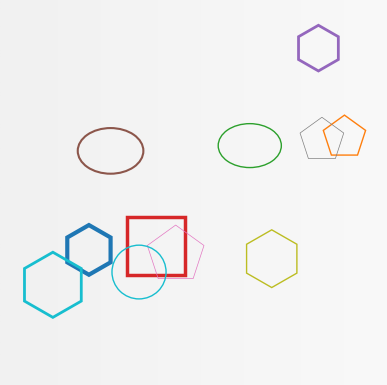[{"shape": "hexagon", "thickness": 3, "radius": 0.32, "center": [0.23, 0.351]}, {"shape": "pentagon", "thickness": 1, "radius": 0.29, "center": [0.889, 0.644]}, {"shape": "oval", "thickness": 1, "radius": 0.41, "center": [0.645, 0.622]}, {"shape": "square", "thickness": 2.5, "radius": 0.38, "center": [0.403, 0.361]}, {"shape": "hexagon", "thickness": 2, "radius": 0.3, "center": [0.822, 0.875]}, {"shape": "oval", "thickness": 1.5, "radius": 0.42, "center": [0.285, 0.608]}, {"shape": "pentagon", "thickness": 0.5, "radius": 0.38, "center": [0.453, 0.339]}, {"shape": "pentagon", "thickness": 0.5, "radius": 0.3, "center": [0.831, 0.636]}, {"shape": "hexagon", "thickness": 1, "radius": 0.37, "center": [0.701, 0.328]}, {"shape": "hexagon", "thickness": 2, "radius": 0.42, "center": [0.136, 0.26]}, {"shape": "circle", "thickness": 1, "radius": 0.35, "center": [0.359, 0.293]}]